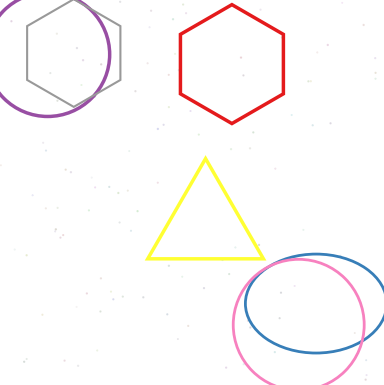[{"shape": "hexagon", "thickness": 2.5, "radius": 0.77, "center": [0.602, 0.834]}, {"shape": "oval", "thickness": 2, "radius": 0.92, "center": [0.821, 0.212]}, {"shape": "circle", "thickness": 2.5, "radius": 0.81, "center": [0.124, 0.859]}, {"shape": "triangle", "thickness": 2.5, "radius": 0.87, "center": [0.534, 0.415]}, {"shape": "circle", "thickness": 2, "radius": 0.85, "center": [0.776, 0.156]}, {"shape": "hexagon", "thickness": 1.5, "radius": 0.7, "center": [0.192, 0.862]}]